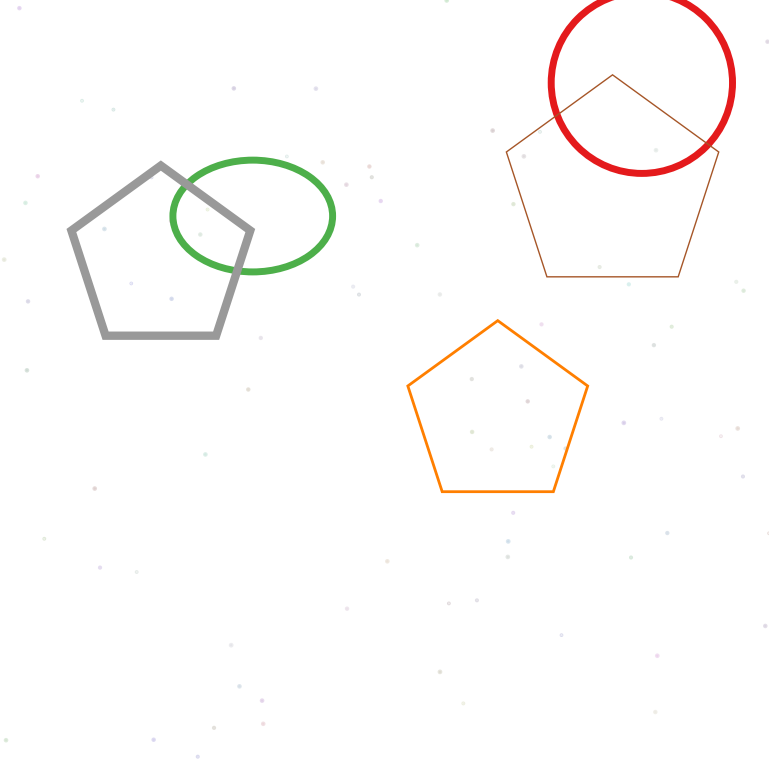[{"shape": "circle", "thickness": 2.5, "radius": 0.59, "center": [0.834, 0.893]}, {"shape": "oval", "thickness": 2.5, "radius": 0.52, "center": [0.328, 0.719]}, {"shape": "pentagon", "thickness": 1, "radius": 0.61, "center": [0.646, 0.461]}, {"shape": "pentagon", "thickness": 0.5, "radius": 0.73, "center": [0.796, 0.758]}, {"shape": "pentagon", "thickness": 3, "radius": 0.61, "center": [0.209, 0.663]}]